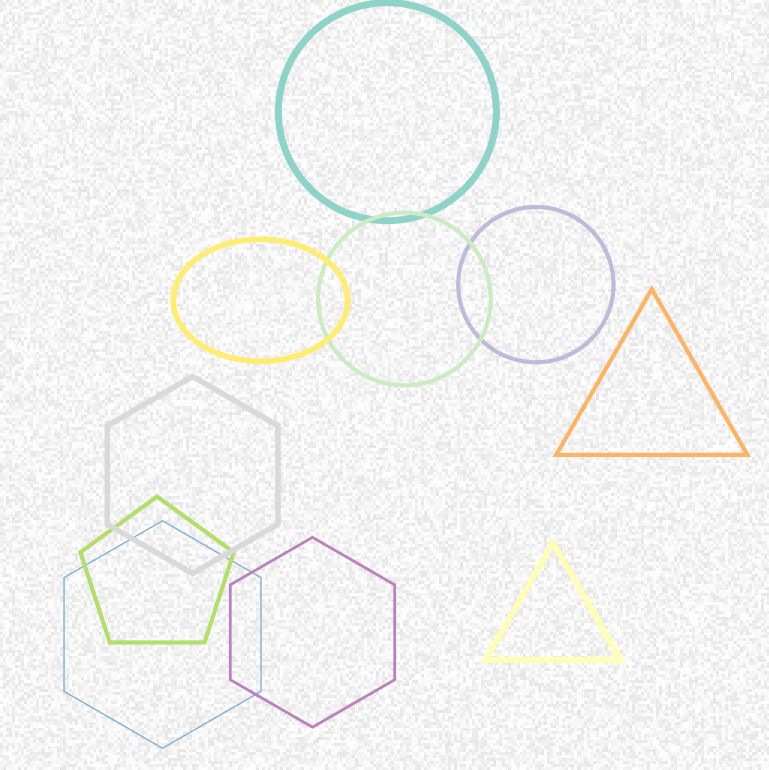[{"shape": "circle", "thickness": 2.5, "radius": 0.71, "center": [0.503, 0.855]}, {"shape": "triangle", "thickness": 2, "radius": 0.51, "center": [0.718, 0.194]}, {"shape": "circle", "thickness": 1.5, "radius": 0.5, "center": [0.696, 0.63]}, {"shape": "hexagon", "thickness": 0.5, "radius": 0.74, "center": [0.211, 0.176]}, {"shape": "triangle", "thickness": 1.5, "radius": 0.72, "center": [0.846, 0.481]}, {"shape": "pentagon", "thickness": 1.5, "radius": 0.52, "center": [0.204, 0.25]}, {"shape": "hexagon", "thickness": 2, "radius": 0.64, "center": [0.25, 0.383]}, {"shape": "hexagon", "thickness": 1, "radius": 0.62, "center": [0.406, 0.179]}, {"shape": "circle", "thickness": 1.5, "radius": 0.56, "center": [0.525, 0.612]}, {"shape": "oval", "thickness": 2, "radius": 0.57, "center": [0.338, 0.61]}]